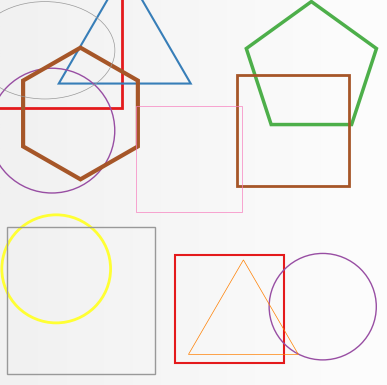[{"shape": "square", "thickness": 1.5, "radius": 0.7, "center": [0.592, 0.198]}, {"shape": "square", "thickness": 2, "radius": 0.82, "center": [0.15, 0.884]}, {"shape": "triangle", "thickness": 1.5, "radius": 0.98, "center": [0.322, 0.881]}, {"shape": "pentagon", "thickness": 2.5, "radius": 0.88, "center": [0.804, 0.819]}, {"shape": "circle", "thickness": 1, "radius": 0.69, "center": [0.833, 0.203]}, {"shape": "circle", "thickness": 1, "radius": 0.81, "center": [0.134, 0.661]}, {"shape": "triangle", "thickness": 0.5, "radius": 0.82, "center": [0.628, 0.161]}, {"shape": "circle", "thickness": 2, "radius": 0.7, "center": [0.145, 0.302]}, {"shape": "square", "thickness": 2, "radius": 0.72, "center": [0.756, 0.662]}, {"shape": "hexagon", "thickness": 3, "radius": 0.85, "center": [0.208, 0.705]}, {"shape": "square", "thickness": 0.5, "radius": 0.69, "center": [0.488, 0.586]}, {"shape": "oval", "thickness": 0.5, "radius": 0.9, "center": [0.116, 0.869]}, {"shape": "square", "thickness": 1, "radius": 0.95, "center": [0.209, 0.219]}]